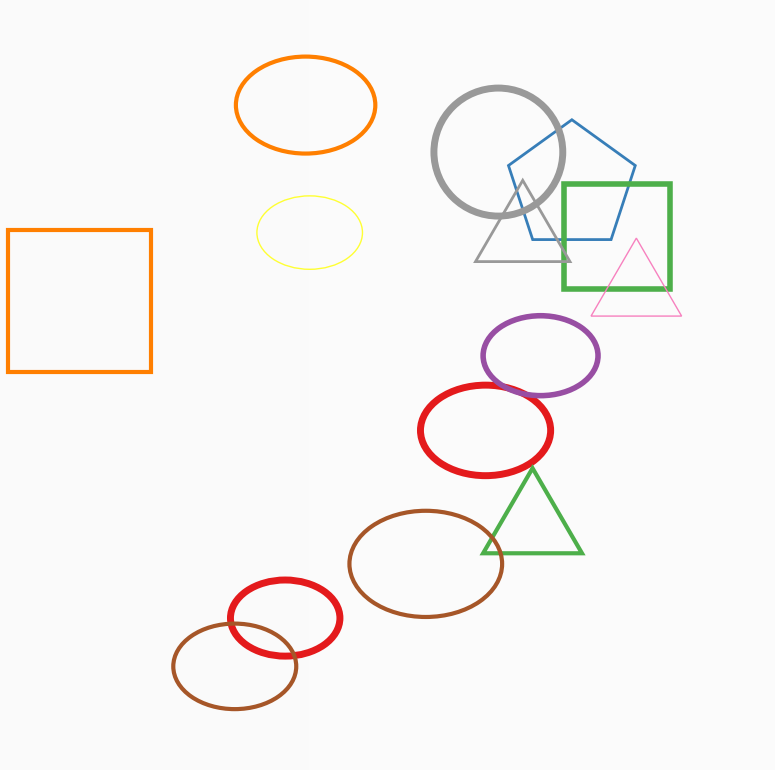[{"shape": "oval", "thickness": 2.5, "radius": 0.35, "center": [0.368, 0.197]}, {"shape": "oval", "thickness": 2.5, "radius": 0.42, "center": [0.627, 0.441]}, {"shape": "pentagon", "thickness": 1, "radius": 0.43, "center": [0.738, 0.758]}, {"shape": "triangle", "thickness": 1.5, "radius": 0.37, "center": [0.687, 0.318]}, {"shape": "square", "thickness": 2, "radius": 0.34, "center": [0.796, 0.693]}, {"shape": "oval", "thickness": 2, "radius": 0.37, "center": [0.698, 0.538]}, {"shape": "square", "thickness": 1.5, "radius": 0.46, "center": [0.102, 0.609]}, {"shape": "oval", "thickness": 1.5, "radius": 0.45, "center": [0.394, 0.864]}, {"shape": "oval", "thickness": 0.5, "radius": 0.34, "center": [0.4, 0.698]}, {"shape": "oval", "thickness": 1.5, "radius": 0.49, "center": [0.549, 0.268]}, {"shape": "oval", "thickness": 1.5, "radius": 0.4, "center": [0.303, 0.135]}, {"shape": "triangle", "thickness": 0.5, "radius": 0.34, "center": [0.821, 0.623]}, {"shape": "circle", "thickness": 2.5, "radius": 0.42, "center": [0.643, 0.802]}, {"shape": "triangle", "thickness": 1, "radius": 0.35, "center": [0.675, 0.695]}]